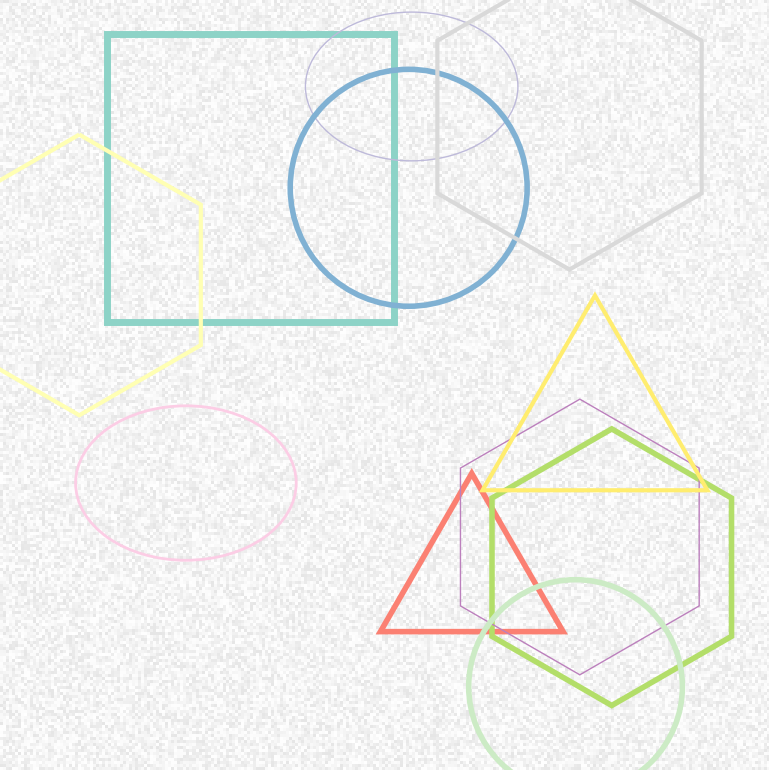[{"shape": "square", "thickness": 2.5, "radius": 0.93, "center": [0.325, 0.769]}, {"shape": "hexagon", "thickness": 1.5, "radius": 0.91, "center": [0.103, 0.643]}, {"shape": "oval", "thickness": 0.5, "radius": 0.69, "center": [0.535, 0.888]}, {"shape": "triangle", "thickness": 2, "radius": 0.68, "center": [0.613, 0.248]}, {"shape": "circle", "thickness": 2, "radius": 0.77, "center": [0.531, 0.756]}, {"shape": "hexagon", "thickness": 2, "radius": 0.9, "center": [0.794, 0.263]}, {"shape": "oval", "thickness": 1, "radius": 0.72, "center": [0.241, 0.373]}, {"shape": "hexagon", "thickness": 1.5, "radius": 0.99, "center": [0.74, 0.848]}, {"shape": "hexagon", "thickness": 0.5, "radius": 0.89, "center": [0.753, 0.303]}, {"shape": "circle", "thickness": 2, "radius": 0.69, "center": [0.747, 0.108]}, {"shape": "triangle", "thickness": 1.5, "radius": 0.84, "center": [0.773, 0.448]}]